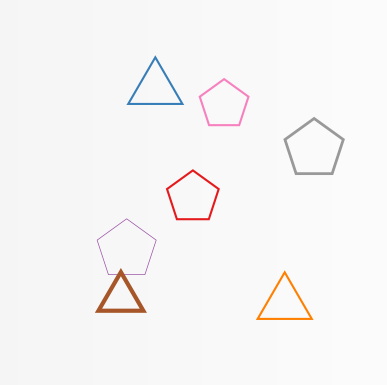[{"shape": "pentagon", "thickness": 1.5, "radius": 0.35, "center": [0.498, 0.487]}, {"shape": "triangle", "thickness": 1.5, "radius": 0.4, "center": [0.401, 0.77]}, {"shape": "pentagon", "thickness": 0.5, "radius": 0.4, "center": [0.327, 0.352]}, {"shape": "triangle", "thickness": 1.5, "radius": 0.4, "center": [0.735, 0.212]}, {"shape": "triangle", "thickness": 3, "radius": 0.33, "center": [0.312, 0.226]}, {"shape": "pentagon", "thickness": 1.5, "radius": 0.33, "center": [0.578, 0.728]}, {"shape": "pentagon", "thickness": 2, "radius": 0.4, "center": [0.811, 0.613]}]